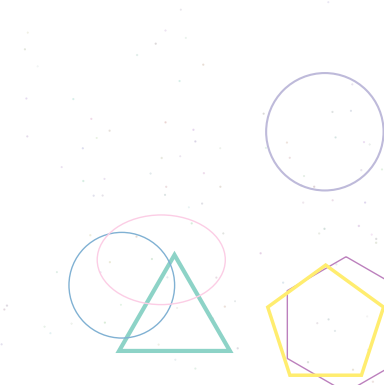[{"shape": "triangle", "thickness": 3, "radius": 0.83, "center": [0.453, 0.172]}, {"shape": "circle", "thickness": 1.5, "radius": 0.76, "center": [0.844, 0.658]}, {"shape": "circle", "thickness": 1, "radius": 0.69, "center": [0.316, 0.259]}, {"shape": "oval", "thickness": 1, "radius": 0.83, "center": [0.419, 0.325]}, {"shape": "hexagon", "thickness": 1, "radius": 0.88, "center": [0.899, 0.157]}, {"shape": "pentagon", "thickness": 2.5, "radius": 0.79, "center": [0.846, 0.153]}]